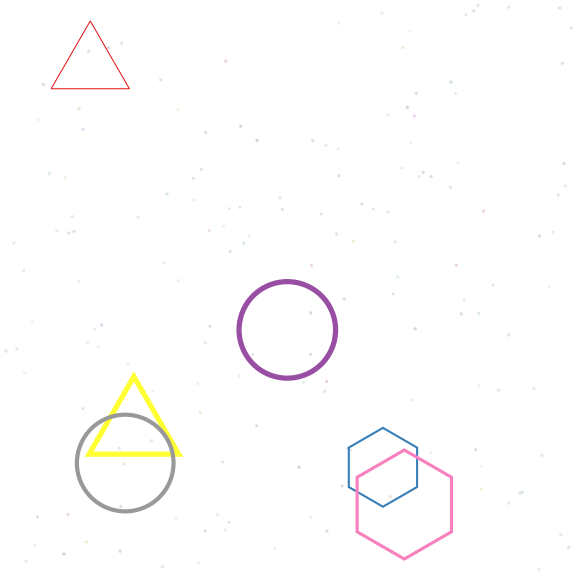[{"shape": "triangle", "thickness": 0.5, "radius": 0.39, "center": [0.156, 0.885]}, {"shape": "hexagon", "thickness": 1, "radius": 0.34, "center": [0.663, 0.19]}, {"shape": "circle", "thickness": 2.5, "radius": 0.42, "center": [0.498, 0.428]}, {"shape": "triangle", "thickness": 2.5, "radius": 0.45, "center": [0.232, 0.257]}, {"shape": "hexagon", "thickness": 1.5, "radius": 0.47, "center": [0.7, 0.126]}, {"shape": "circle", "thickness": 2, "radius": 0.42, "center": [0.217, 0.197]}]